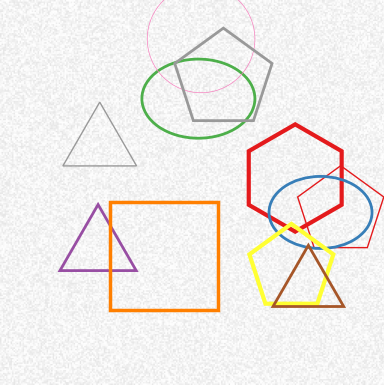[{"shape": "hexagon", "thickness": 3, "radius": 0.7, "center": [0.767, 0.538]}, {"shape": "pentagon", "thickness": 1, "radius": 0.59, "center": [0.885, 0.452]}, {"shape": "oval", "thickness": 2, "radius": 0.67, "center": [0.833, 0.448]}, {"shape": "oval", "thickness": 2, "radius": 0.73, "center": [0.515, 0.744]}, {"shape": "triangle", "thickness": 2, "radius": 0.57, "center": [0.255, 0.354]}, {"shape": "square", "thickness": 2.5, "radius": 0.7, "center": [0.427, 0.335]}, {"shape": "pentagon", "thickness": 3, "radius": 0.57, "center": [0.757, 0.304]}, {"shape": "triangle", "thickness": 2, "radius": 0.53, "center": [0.801, 0.257]}, {"shape": "circle", "thickness": 0.5, "radius": 0.7, "center": [0.522, 0.899]}, {"shape": "pentagon", "thickness": 2, "radius": 0.66, "center": [0.58, 0.794]}, {"shape": "triangle", "thickness": 1, "radius": 0.55, "center": [0.259, 0.624]}]